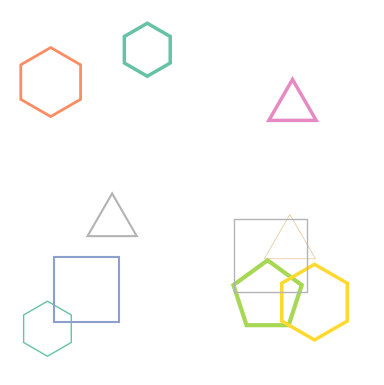[{"shape": "hexagon", "thickness": 1, "radius": 0.36, "center": [0.123, 0.146]}, {"shape": "hexagon", "thickness": 2.5, "radius": 0.34, "center": [0.383, 0.871]}, {"shape": "hexagon", "thickness": 2, "radius": 0.45, "center": [0.132, 0.787]}, {"shape": "square", "thickness": 1.5, "radius": 0.42, "center": [0.226, 0.247]}, {"shape": "triangle", "thickness": 2.5, "radius": 0.35, "center": [0.76, 0.723]}, {"shape": "pentagon", "thickness": 3, "radius": 0.47, "center": [0.695, 0.231]}, {"shape": "hexagon", "thickness": 2.5, "radius": 0.49, "center": [0.817, 0.215]}, {"shape": "triangle", "thickness": 0.5, "radius": 0.38, "center": [0.753, 0.366]}, {"shape": "square", "thickness": 1, "radius": 0.48, "center": [0.703, 0.337]}, {"shape": "triangle", "thickness": 1.5, "radius": 0.37, "center": [0.291, 0.424]}]